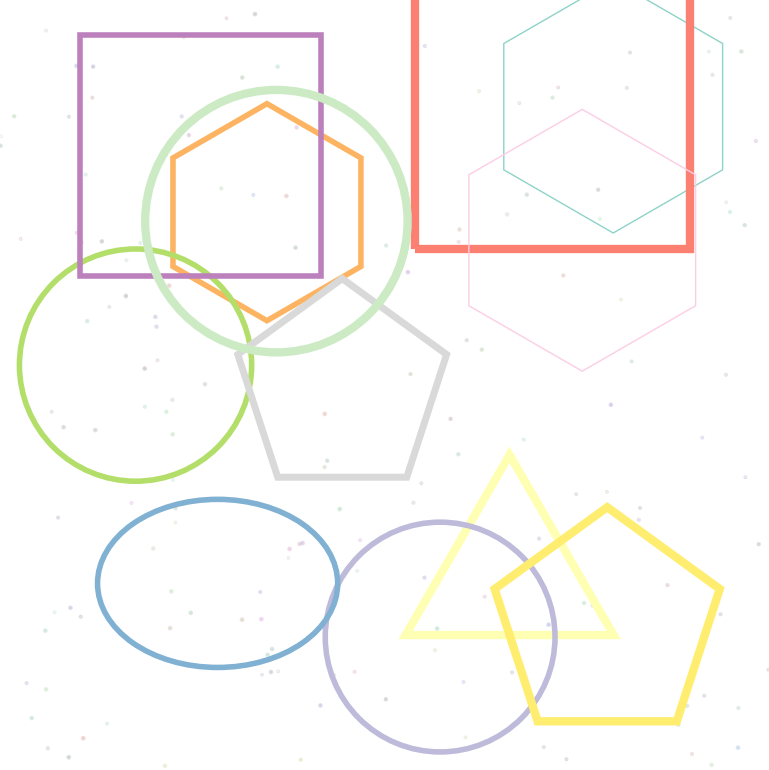[{"shape": "hexagon", "thickness": 0.5, "radius": 0.82, "center": [0.796, 0.861]}, {"shape": "triangle", "thickness": 3, "radius": 0.78, "center": [0.662, 0.253]}, {"shape": "circle", "thickness": 2, "radius": 0.75, "center": [0.572, 0.173]}, {"shape": "square", "thickness": 3, "radius": 0.89, "center": [0.718, 0.855]}, {"shape": "oval", "thickness": 2, "radius": 0.78, "center": [0.283, 0.242]}, {"shape": "hexagon", "thickness": 2, "radius": 0.7, "center": [0.347, 0.724]}, {"shape": "circle", "thickness": 2, "radius": 0.75, "center": [0.176, 0.526]}, {"shape": "hexagon", "thickness": 0.5, "radius": 0.85, "center": [0.756, 0.688]}, {"shape": "pentagon", "thickness": 2.5, "radius": 0.71, "center": [0.444, 0.496]}, {"shape": "square", "thickness": 2, "radius": 0.78, "center": [0.261, 0.798]}, {"shape": "circle", "thickness": 3, "radius": 0.85, "center": [0.359, 0.713]}, {"shape": "pentagon", "thickness": 3, "radius": 0.77, "center": [0.789, 0.188]}]